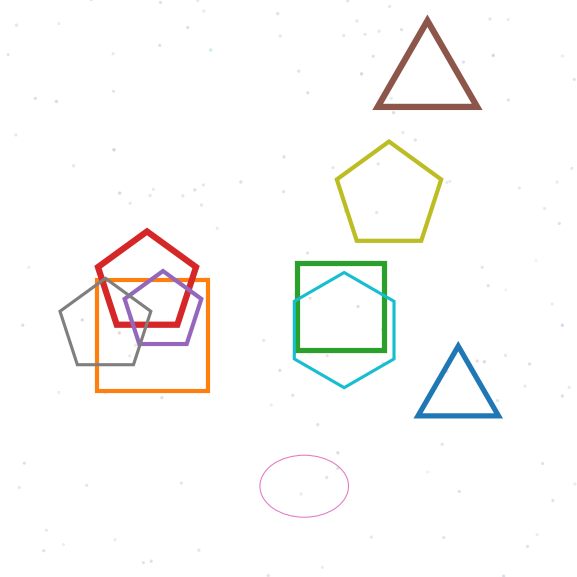[{"shape": "triangle", "thickness": 2.5, "radius": 0.4, "center": [0.794, 0.319]}, {"shape": "square", "thickness": 2, "radius": 0.48, "center": [0.264, 0.418]}, {"shape": "square", "thickness": 2.5, "radius": 0.38, "center": [0.59, 0.469]}, {"shape": "pentagon", "thickness": 3, "radius": 0.45, "center": [0.255, 0.509]}, {"shape": "pentagon", "thickness": 2, "radius": 0.35, "center": [0.282, 0.46]}, {"shape": "triangle", "thickness": 3, "radius": 0.5, "center": [0.74, 0.864]}, {"shape": "oval", "thickness": 0.5, "radius": 0.38, "center": [0.527, 0.157]}, {"shape": "pentagon", "thickness": 1.5, "radius": 0.41, "center": [0.183, 0.435]}, {"shape": "pentagon", "thickness": 2, "radius": 0.48, "center": [0.674, 0.659]}, {"shape": "hexagon", "thickness": 1.5, "radius": 0.5, "center": [0.596, 0.428]}]